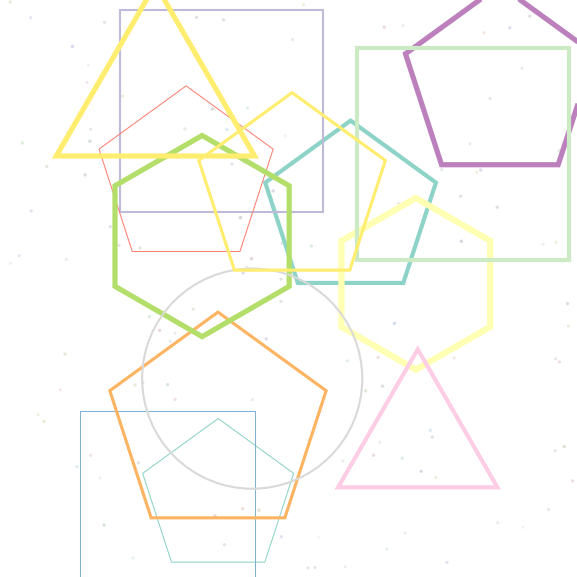[{"shape": "pentagon", "thickness": 2, "radius": 0.78, "center": [0.607, 0.635]}, {"shape": "pentagon", "thickness": 0.5, "radius": 0.69, "center": [0.378, 0.137]}, {"shape": "hexagon", "thickness": 3, "radius": 0.74, "center": [0.72, 0.508]}, {"shape": "square", "thickness": 1, "radius": 0.88, "center": [0.384, 0.806]}, {"shape": "pentagon", "thickness": 0.5, "radius": 0.79, "center": [0.322, 0.692]}, {"shape": "square", "thickness": 0.5, "radius": 0.76, "center": [0.29, 0.136]}, {"shape": "pentagon", "thickness": 1.5, "radius": 0.98, "center": [0.377, 0.262]}, {"shape": "hexagon", "thickness": 2.5, "radius": 0.87, "center": [0.35, 0.59]}, {"shape": "triangle", "thickness": 2, "radius": 0.8, "center": [0.723, 0.235]}, {"shape": "circle", "thickness": 1, "radius": 0.95, "center": [0.437, 0.343]}, {"shape": "pentagon", "thickness": 2.5, "radius": 0.86, "center": [0.866, 0.853]}, {"shape": "square", "thickness": 2, "radius": 0.92, "center": [0.801, 0.733]}, {"shape": "pentagon", "thickness": 1.5, "radius": 0.85, "center": [0.506, 0.669]}, {"shape": "triangle", "thickness": 2.5, "radius": 0.99, "center": [0.269, 0.828]}]